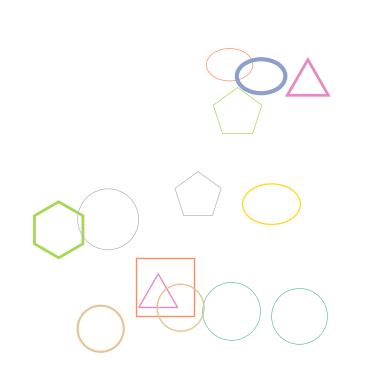[{"shape": "circle", "thickness": 0.5, "radius": 0.36, "center": [0.778, 0.178]}, {"shape": "circle", "thickness": 0.5, "radius": 0.38, "center": [0.602, 0.191]}, {"shape": "oval", "thickness": 0.5, "radius": 0.3, "center": [0.596, 0.832]}, {"shape": "square", "thickness": 1, "radius": 0.38, "center": [0.429, 0.254]}, {"shape": "oval", "thickness": 3, "radius": 0.32, "center": [0.678, 0.802]}, {"shape": "triangle", "thickness": 1, "radius": 0.29, "center": [0.411, 0.23]}, {"shape": "triangle", "thickness": 2, "radius": 0.31, "center": [0.8, 0.783]}, {"shape": "hexagon", "thickness": 2, "radius": 0.36, "center": [0.152, 0.403]}, {"shape": "pentagon", "thickness": 0.5, "radius": 0.33, "center": [0.617, 0.706]}, {"shape": "oval", "thickness": 1, "radius": 0.38, "center": [0.705, 0.47]}, {"shape": "circle", "thickness": 1.5, "radius": 0.3, "center": [0.262, 0.146]}, {"shape": "circle", "thickness": 1, "radius": 0.3, "center": [0.469, 0.201]}, {"shape": "pentagon", "thickness": 0.5, "radius": 0.32, "center": [0.514, 0.491]}, {"shape": "circle", "thickness": 0.5, "radius": 0.4, "center": [0.281, 0.43]}]